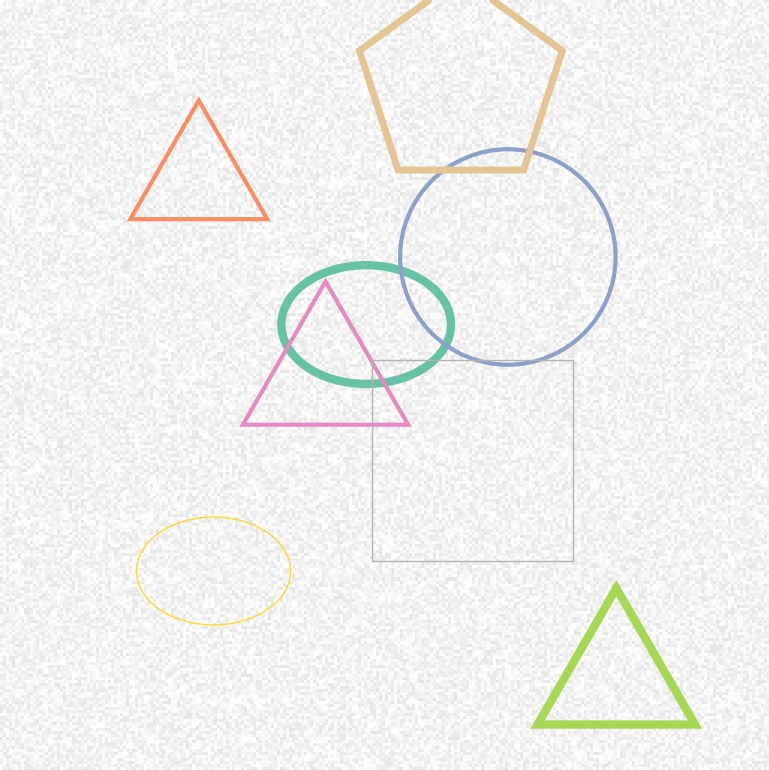[{"shape": "oval", "thickness": 3, "radius": 0.55, "center": [0.476, 0.578]}, {"shape": "triangle", "thickness": 1.5, "radius": 0.51, "center": [0.258, 0.767]}, {"shape": "circle", "thickness": 1.5, "radius": 0.7, "center": [0.66, 0.666]}, {"shape": "triangle", "thickness": 1.5, "radius": 0.62, "center": [0.423, 0.51]}, {"shape": "triangle", "thickness": 3, "radius": 0.59, "center": [0.8, 0.118]}, {"shape": "oval", "thickness": 0.5, "radius": 0.5, "center": [0.277, 0.258]}, {"shape": "pentagon", "thickness": 2.5, "radius": 0.69, "center": [0.599, 0.891]}, {"shape": "square", "thickness": 0.5, "radius": 0.65, "center": [0.613, 0.402]}]